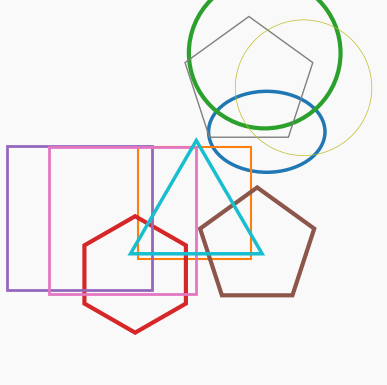[{"shape": "oval", "thickness": 2.5, "radius": 0.75, "center": [0.688, 0.658]}, {"shape": "square", "thickness": 1.5, "radius": 0.73, "center": [0.502, 0.472]}, {"shape": "circle", "thickness": 3, "radius": 0.98, "center": [0.683, 0.862]}, {"shape": "hexagon", "thickness": 3, "radius": 0.76, "center": [0.349, 0.287]}, {"shape": "square", "thickness": 2, "radius": 0.94, "center": [0.206, 0.434]}, {"shape": "pentagon", "thickness": 3, "radius": 0.77, "center": [0.664, 0.358]}, {"shape": "square", "thickness": 2, "radius": 0.95, "center": [0.316, 0.428]}, {"shape": "pentagon", "thickness": 1, "radius": 0.87, "center": [0.642, 0.784]}, {"shape": "circle", "thickness": 0.5, "radius": 0.88, "center": [0.783, 0.772]}, {"shape": "triangle", "thickness": 2.5, "radius": 0.98, "center": [0.507, 0.439]}]